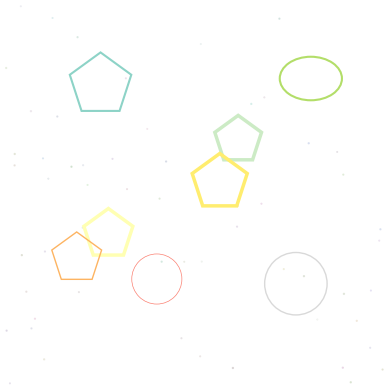[{"shape": "pentagon", "thickness": 1.5, "radius": 0.42, "center": [0.261, 0.78]}, {"shape": "pentagon", "thickness": 2.5, "radius": 0.33, "center": [0.282, 0.392]}, {"shape": "circle", "thickness": 0.5, "radius": 0.33, "center": [0.407, 0.275]}, {"shape": "pentagon", "thickness": 1, "radius": 0.34, "center": [0.199, 0.329]}, {"shape": "oval", "thickness": 1.5, "radius": 0.4, "center": [0.807, 0.796]}, {"shape": "circle", "thickness": 1, "radius": 0.41, "center": [0.769, 0.263]}, {"shape": "pentagon", "thickness": 2.5, "radius": 0.32, "center": [0.619, 0.636]}, {"shape": "pentagon", "thickness": 2.5, "radius": 0.38, "center": [0.571, 0.526]}]